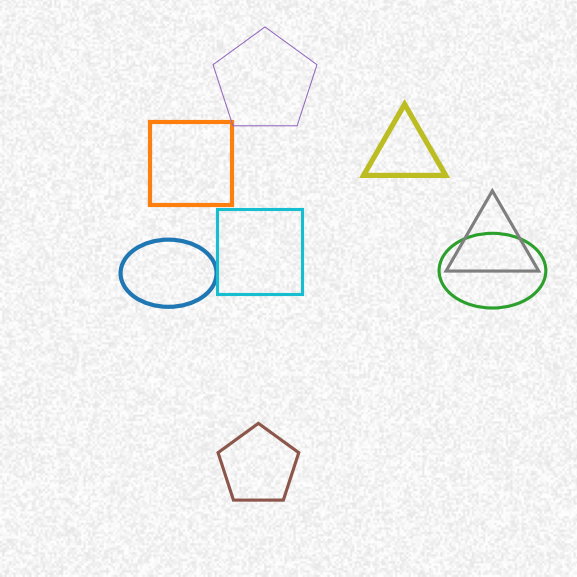[{"shape": "oval", "thickness": 2, "radius": 0.42, "center": [0.292, 0.526]}, {"shape": "square", "thickness": 2, "radius": 0.36, "center": [0.331, 0.716]}, {"shape": "oval", "thickness": 1.5, "radius": 0.46, "center": [0.853, 0.53]}, {"shape": "pentagon", "thickness": 0.5, "radius": 0.47, "center": [0.459, 0.858]}, {"shape": "pentagon", "thickness": 1.5, "radius": 0.37, "center": [0.447, 0.193]}, {"shape": "triangle", "thickness": 1.5, "radius": 0.46, "center": [0.853, 0.576]}, {"shape": "triangle", "thickness": 2.5, "radius": 0.41, "center": [0.701, 0.737]}, {"shape": "square", "thickness": 1.5, "radius": 0.37, "center": [0.45, 0.563]}]